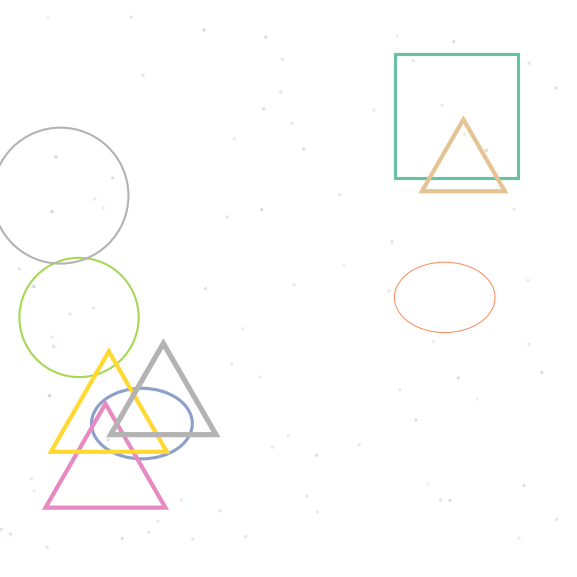[{"shape": "square", "thickness": 1.5, "radius": 0.54, "center": [0.79, 0.798]}, {"shape": "oval", "thickness": 0.5, "radius": 0.44, "center": [0.77, 0.484]}, {"shape": "oval", "thickness": 1.5, "radius": 0.44, "center": [0.246, 0.266]}, {"shape": "triangle", "thickness": 2, "radius": 0.6, "center": [0.183, 0.18]}, {"shape": "circle", "thickness": 1, "radius": 0.52, "center": [0.137, 0.449]}, {"shape": "triangle", "thickness": 2, "radius": 0.58, "center": [0.188, 0.275]}, {"shape": "triangle", "thickness": 2, "radius": 0.41, "center": [0.802, 0.709]}, {"shape": "circle", "thickness": 1, "radius": 0.59, "center": [0.105, 0.66]}, {"shape": "triangle", "thickness": 2.5, "radius": 0.53, "center": [0.283, 0.299]}]